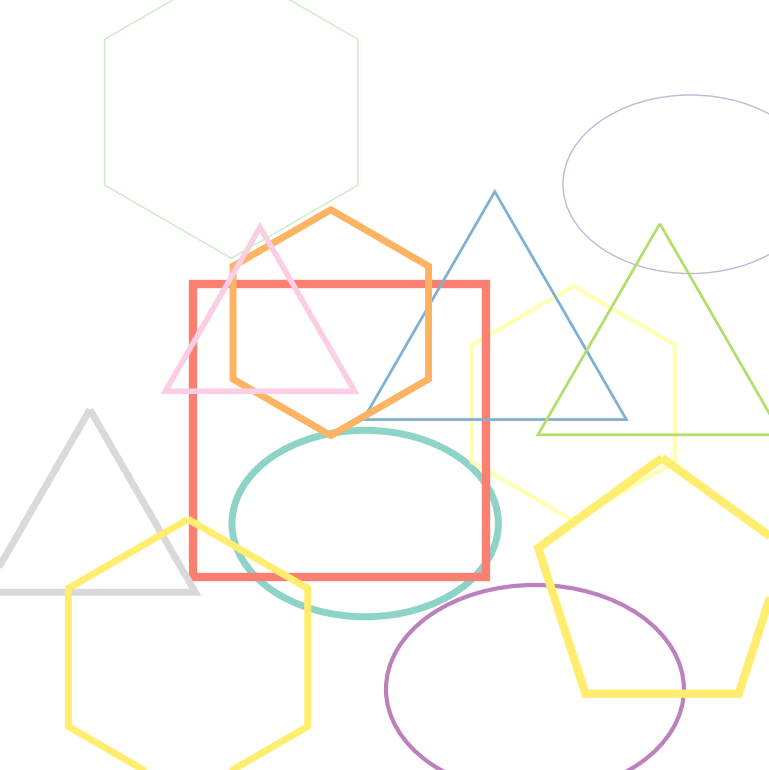[{"shape": "oval", "thickness": 2.5, "radius": 0.86, "center": [0.474, 0.32]}, {"shape": "hexagon", "thickness": 1.5, "radius": 0.76, "center": [0.745, 0.476]}, {"shape": "oval", "thickness": 0.5, "radius": 0.83, "center": [0.897, 0.761]}, {"shape": "square", "thickness": 3, "radius": 0.95, "center": [0.441, 0.441]}, {"shape": "triangle", "thickness": 1, "radius": 0.99, "center": [0.643, 0.554]}, {"shape": "hexagon", "thickness": 2.5, "radius": 0.73, "center": [0.43, 0.581]}, {"shape": "triangle", "thickness": 1, "radius": 0.91, "center": [0.857, 0.527]}, {"shape": "triangle", "thickness": 2, "radius": 0.71, "center": [0.338, 0.563]}, {"shape": "triangle", "thickness": 2.5, "radius": 0.79, "center": [0.117, 0.31]}, {"shape": "oval", "thickness": 1.5, "radius": 0.97, "center": [0.695, 0.105]}, {"shape": "hexagon", "thickness": 0.5, "radius": 0.95, "center": [0.3, 0.854]}, {"shape": "pentagon", "thickness": 3, "radius": 0.85, "center": [0.86, 0.236]}, {"shape": "hexagon", "thickness": 2.5, "radius": 0.9, "center": [0.244, 0.146]}]